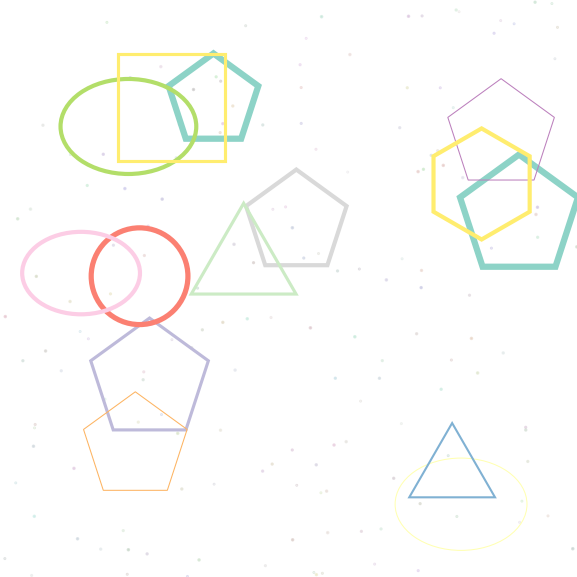[{"shape": "pentagon", "thickness": 3, "radius": 0.54, "center": [0.899, 0.624]}, {"shape": "pentagon", "thickness": 3, "radius": 0.41, "center": [0.37, 0.825]}, {"shape": "oval", "thickness": 0.5, "radius": 0.57, "center": [0.798, 0.126]}, {"shape": "pentagon", "thickness": 1.5, "radius": 0.54, "center": [0.259, 0.341]}, {"shape": "circle", "thickness": 2.5, "radius": 0.42, "center": [0.242, 0.521]}, {"shape": "triangle", "thickness": 1, "radius": 0.43, "center": [0.783, 0.181]}, {"shape": "pentagon", "thickness": 0.5, "radius": 0.47, "center": [0.234, 0.226]}, {"shape": "oval", "thickness": 2, "radius": 0.59, "center": [0.222, 0.78]}, {"shape": "oval", "thickness": 2, "radius": 0.51, "center": [0.14, 0.526]}, {"shape": "pentagon", "thickness": 2, "radius": 0.46, "center": [0.513, 0.614]}, {"shape": "pentagon", "thickness": 0.5, "radius": 0.49, "center": [0.868, 0.766]}, {"shape": "triangle", "thickness": 1.5, "radius": 0.52, "center": [0.422, 0.542]}, {"shape": "square", "thickness": 1.5, "radius": 0.46, "center": [0.297, 0.813]}, {"shape": "hexagon", "thickness": 2, "radius": 0.48, "center": [0.834, 0.681]}]